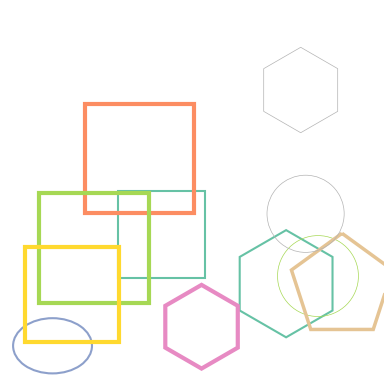[{"shape": "square", "thickness": 1.5, "radius": 0.56, "center": [0.42, 0.391]}, {"shape": "hexagon", "thickness": 1.5, "radius": 0.7, "center": [0.743, 0.263]}, {"shape": "square", "thickness": 3, "radius": 0.71, "center": [0.362, 0.587]}, {"shape": "oval", "thickness": 1.5, "radius": 0.51, "center": [0.136, 0.102]}, {"shape": "hexagon", "thickness": 3, "radius": 0.54, "center": [0.523, 0.151]}, {"shape": "square", "thickness": 3, "radius": 0.71, "center": [0.245, 0.356]}, {"shape": "circle", "thickness": 0.5, "radius": 0.53, "center": [0.826, 0.283]}, {"shape": "square", "thickness": 3, "radius": 0.61, "center": [0.187, 0.235]}, {"shape": "pentagon", "thickness": 2.5, "radius": 0.69, "center": [0.888, 0.256]}, {"shape": "circle", "thickness": 0.5, "radius": 0.5, "center": [0.794, 0.445]}, {"shape": "hexagon", "thickness": 0.5, "radius": 0.55, "center": [0.781, 0.766]}]